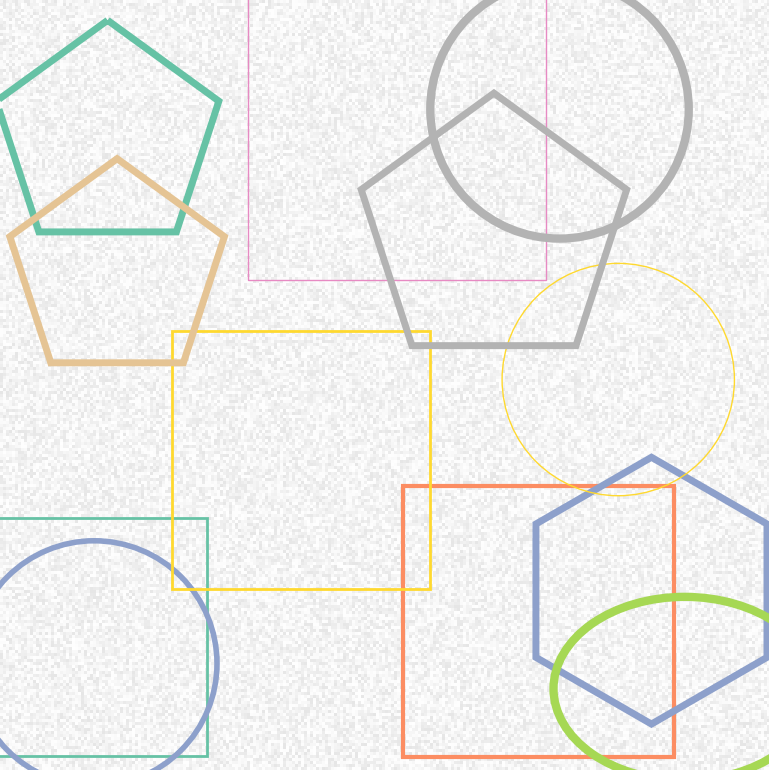[{"shape": "square", "thickness": 1, "radius": 0.77, "center": [0.114, 0.173]}, {"shape": "pentagon", "thickness": 2.5, "radius": 0.76, "center": [0.14, 0.822]}, {"shape": "square", "thickness": 1.5, "radius": 0.88, "center": [0.7, 0.193]}, {"shape": "circle", "thickness": 2, "radius": 0.8, "center": [0.122, 0.138]}, {"shape": "hexagon", "thickness": 2.5, "radius": 0.87, "center": [0.846, 0.233]}, {"shape": "square", "thickness": 0.5, "radius": 0.97, "center": [0.516, 0.83]}, {"shape": "oval", "thickness": 3, "radius": 0.85, "center": [0.889, 0.106]}, {"shape": "square", "thickness": 1, "radius": 0.84, "center": [0.391, 0.402]}, {"shape": "circle", "thickness": 0.5, "radius": 0.75, "center": [0.803, 0.507]}, {"shape": "pentagon", "thickness": 2.5, "radius": 0.73, "center": [0.152, 0.647]}, {"shape": "circle", "thickness": 3, "radius": 0.84, "center": [0.727, 0.858]}, {"shape": "pentagon", "thickness": 2.5, "radius": 0.91, "center": [0.641, 0.698]}]